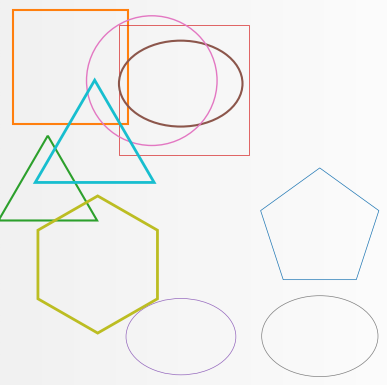[{"shape": "pentagon", "thickness": 0.5, "radius": 0.8, "center": [0.825, 0.403]}, {"shape": "square", "thickness": 1.5, "radius": 0.74, "center": [0.183, 0.825]}, {"shape": "triangle", "thickness": 1.5, "radius": 0.73, "center": [0.123, 0.501]}, {"shape": "square", "thickness": 0.5, "radius": 0.84, "center": [0.475, 0.767]}, {"shape": "oval", "thickness": 0.5, "radius": 0.71, "center": [0.467, 0.126]}, {"shape": "oval", "thickness": 1.5, "radius": 0.8, "center": [0.466, 0.783]}, {"shape": "circle", "thickness": 1, "radius": 0.84, "center": [0.392, 0.791]}, {"shape": "oval", "thickness": 0.5, "radius": 0.75, "center": [0.825, 0.127]}, {"shape": "hexagon", "thickness": 2, "radius": 0.89, "center": [0.252, 0.313]}, {"shape": "triangle", "thickness": 2, "radius": 0.89, "center": [0.244, 0.615]}]